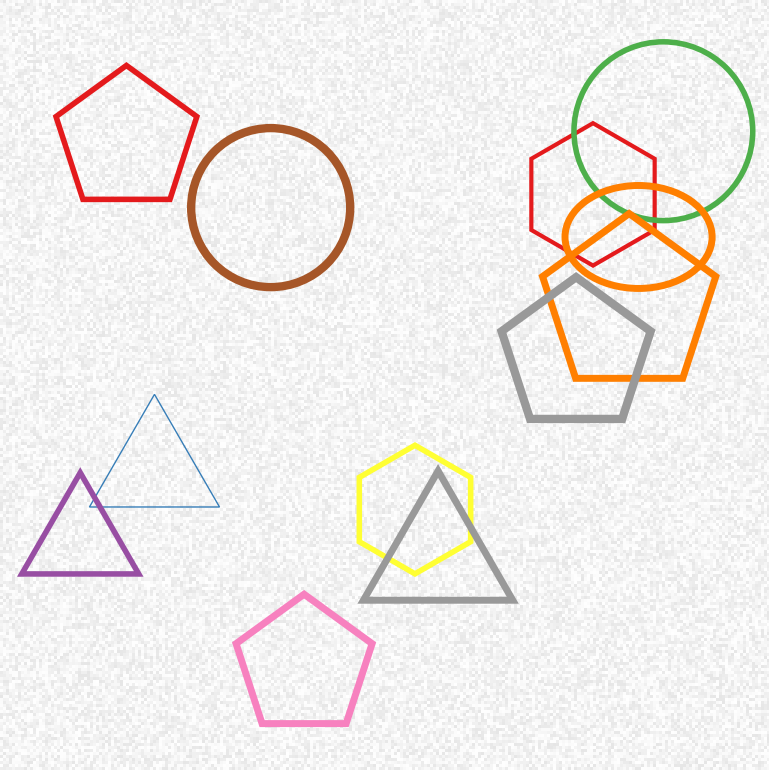[{"shape": "hexagon", "thickness": 1.5, "radius": 0.46, "center": [0.77, 0.748]}, {"shape": "pentagon", "thickness": 2, "radius": 0.48, "center": [0.164, 0.819]}, {"shape": "triangle", "thickness": 0.5, "radius": 0.49, "center": [0.201, 0.39]}, {"shape": "circle", "thickness": 2, "radius": 0.58, "center": [0.861, 0.83]}, {"shape": "triangle", "thickness": 2, "radius": 0.44, "center": [0.104, 0.298]}, {"shape": "pentagon", "thickness": 2.5, "radius": 0.59, "center": [0.817, 0.604]}, {"shape": "oval", "thickness": 2.5, "radius": 0.48, "center": [0.829, 0.692]}, {"shape": "hexagon", "thickness": 2, "radius": 0.42, "center": [0.539, 0.338]}, {"shape": "circle", "thickness": 3, "radius": 0.52, "center": [0.352, 0.73]}, {"shape": "pentagon", "thickness": 2.5, "radius": 0.46, "center": [0.395, 0.135]}, {"shape": "pentagon", "thickness": 3, "radius": 0.51, "center": [0.748, 0.538]}, {"shape": "triangle", "thickness": 2.5, "radius": 0.56, "center": [0.569, 0.276]}]